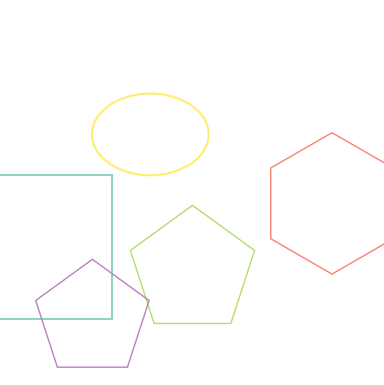[{"shape": "square", "thickness": 1.5, "radius": 0.94, "center": [0.103, 0.359]}, {"shape": "hexagon", "thickness": 1, "radius": 0.92, "center": [0.862, 0.472]}, {"shape": "pentagon", "thickness": 1, "radius": 0.85, "center": [0.5, 0.297]}, {"shape": "pentagon", "thickness": 1, "radius": 0.77, "center": [0.24, 0.172]}, {"shape": "oval", "thickness": 1.5, "radius": 0.76, "center": [0.39, 0.651]}]